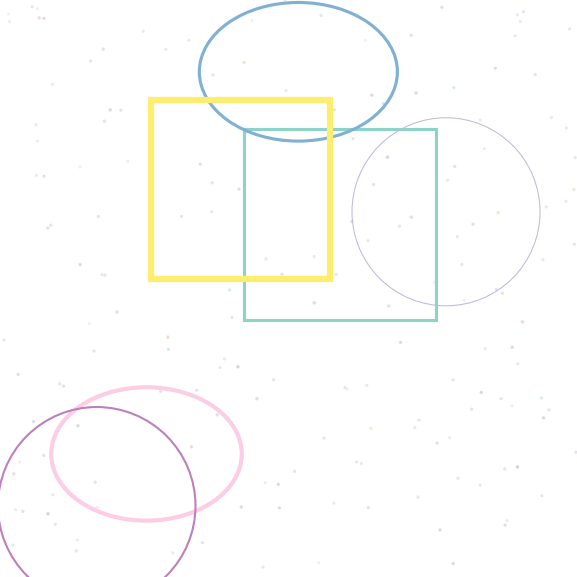[{"shape": "square", "thickness": 1.5, "radius": 0.83, "center": [0.589, 0.611]}, {"shape": "circle", "thickness": 0.5, "radius": 0.81, "center": [0.772, 0.632]}, {"shape": "oval", "thickness": 1.5, "radius": 0.86, "center": [0.517, 0.875]}, {"shape": "oval", "thickness": 2, "radius": 0.82, "center": [0.254, 0.213]}, {"shape": "circle", "thickness": 1, "radius": 0.86, "center": [0.167, 0.123]}, {"shape": "square", "thickness": 3, "radius": 0.77, "center": [0.417, 0.671]}]